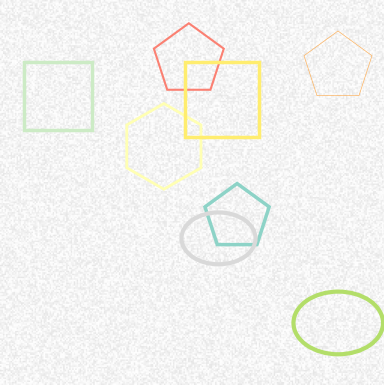[{"shape": "pentagon", "thickness": 2.5, "radius": 0.44, "center": [0.616, 0.436]}, {"shape": "hexagon", "thickness": 2, "radius": 0.56, "center": [0.426, 0.62]}, {"shape": "pentagon", "thickness": 1.5, "radius": 0.48, "center": [0.49, 0.844]}, {"shape": "pentagon", "thickness": 0.5, "radius": 0.46, "center": [0.878, 0.827]}, {"shape": "oval", "thickness": 3, "radius": 0.58, "center": [0.879, 0.161]}, {"shape": "oval", "thickness": 3, "radius": 0.48, "center": [0.568, 0.381]}, {"shape": "square", "thickness": 2.5, "radius": 0.44, "center": [0.15, 0.751]}, {"shape": "square", "thickness": 2.5, "radius": 0.48, "center": [0.576, 0.742]}]